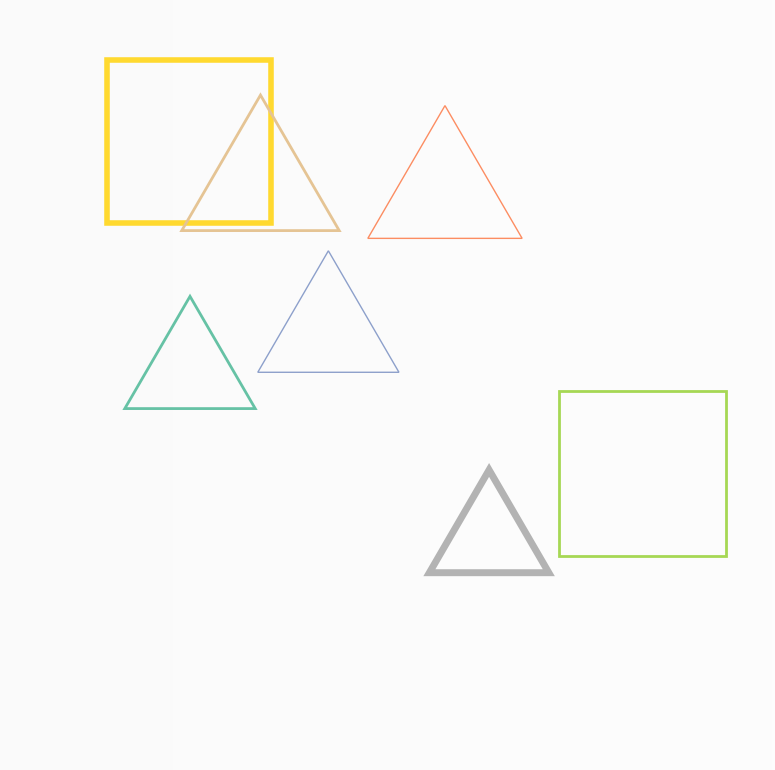[{"shape": "triangle", "thickness": 1, "radius": 0.49, "center": [0.245, 0.518]}, {"shape": "triangle", "thickness": 0.5, "radius": 0.57, "center": [0.574, 0.748]}, {"shape": "triangle", "thickness": 0.5, "radius": 0.53, "center": [0.424, 0.569]}, {"shape": "square", "thickness": 1, "radius": 0.54, "center": [0.829, 0.385]}, {"shape": "square", "thickness": 2, "radius": 0.53, "center": [0.244, 0.816]}, {"shape": "triangle", "thickness": 1, "radius": 0.59, "center": [0.336, 0.759]}, {"shape": "triangle", "thickness": 2.5, "radius": 0.44, "center": [0.631, 0.301]}]